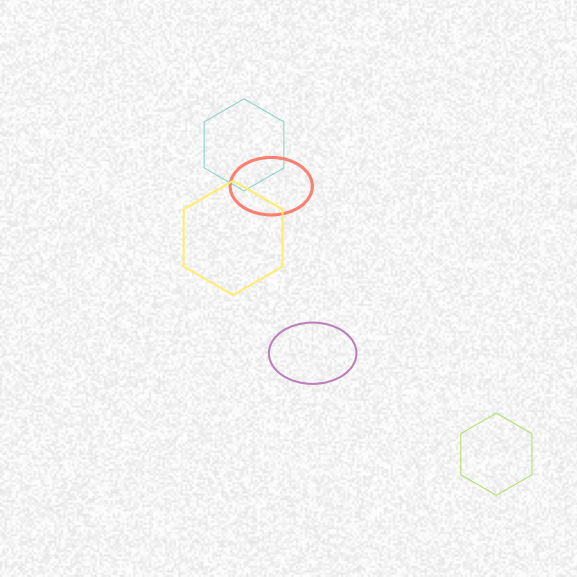[{"shape": "hexagon", "thickness": 0.5, "radius": 0.4, "center": [0.423, 0.748]}, {"shape": "oval", "thickness": 1.5, "radius": 0.36, "center": [0.47, 0.677]}, {"shape": "hexagon", "thickness": 0.5, "radius": 0.36, "center": [0.859, 0.213]}, {"shape": "oval", "thickness": 1, "radius": 0.38, "center": [0.541, 0.387]}, {"shape": "hexagon", "thickness": 1, "radius": 0.49, "center": [0.404, 0.587]}]